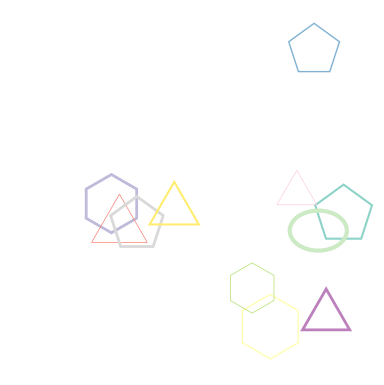[{"shape": "pentagon", "thickness": 1.5, "radius": 0.39, "center": [0.892, 0.443]}, {"shape": "hexagon", "thickness": 1, "radius": 0.42, "center": [0.702, 0.152]}, {"shape": "hexagon", "thickness": 2, "radius": 0.38, "center": [0.289, 0.471]}, {"shape": "triangle", "thickness": 0.5, "radius": 0.42, "center": [0.31, 0.412]}, {"shape": "pentagon", "thickness": 1, "radius": 0.35, "center": [0.816, 0.87]}, {"shape": "hexagon", "thickness": 0.5, "radius": 0.33, "center": [0.655, 0.252]}, {"shape": "triangle", "thickness": 0.5, "radius": 0.3, "center": [0.771, 0.498]}, {"shape": "pentagon", "thickness": 2, "radius": 0.36, "center": [0.356, 0.418]}, {"shape": "triangle", "thickness": 2, "radius": 0.35, "center": [0.847, 0.179]}, {"shape": "oval", "thickness": 3, "radius": 0.37, "center": [0.827, 0.401]}, {"shape": "triangle", "thickness": 1.5, "radius": 0.37, "center": [0.453, 0.454]}]